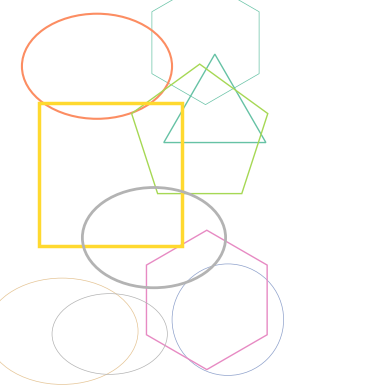[{"shape": "hexagon", "thickness": 0.5, "radius": 0.8, "center": [0.534, 0.889]}, {"shape": "triangle", "thickness": 1, "radius": 0.77, "center": [0.558, 0.706]}, {"shape": "oval", "thickness": 1.5, "radius": 0.97, "center": [0.252, 0.828]}, {"shape": "circle", "thickness": 0.5, "radius": 0.72, "center": [0.592, 0.17]}, {"shape": "hexagon", "thickness": 1, "radius": 0.9, "center": [0.537, 0.221]}, {"shape": "pentagon", "thickness": 1, "radius": 0.93, "center": [0.519, 0.648]}, {"shape": "square", "thickness": 2.5, "radius": 0.93, "center": [0.287, 0.547]}, {"shape": "oval", "thickness": 0.5, "radius": 0.99, "center": [0.161, 0.14]}, {"shape": "oval", "thickness": 2, "radius": 0.93, "center": [0.4, 0.383]}, {"shape": "oval", "thickness": 0.5, "radius": 0.75, "center": [0.285, 0.132]}]